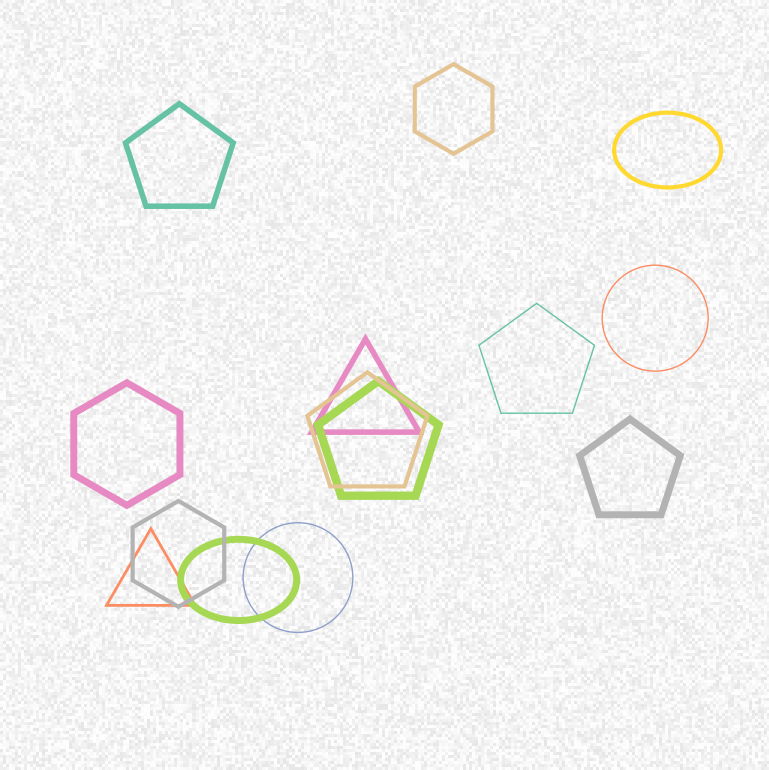[{"shape": "pentagon", "thickness": 0.5, "radius": 0.39, "center": [0.697, 0.527]}, {"shape": "pentagon", "thickness": 2, "radius": 0.37, "center": [0.233, 0.792]}, {"shape": "circle", "thickness": 0.5, "radius": 0.34, "center": [0.851, 0.587]}, {"shape": "triangle", "thickness": 1, "radius": 0.33, "center": [0.196, 0.247]}, {"shape": "circle", "thickness": 0.5, "radius": 0.36, "center": [0.387, 0.25]}, {"shape": "triangle", "thickness": 2, "radius": 0.4, "center": [0.475, 0.479]}, {"shape": "hexagon", "thickness": 2.5, "radius": 0.4, "center": [0.165, 0.423]}, {"shape": "pentagon", "thickness": 3, "radius": 0.41, "center": [0.491, 0.423]}, {"shape": "oval", "thickness": 2.5, "radius": 0.38, "center": [0.31, 0.247]}, {"shape": "oval", "thickness": 1.5, "radius": 0.35, "center": [0.867, 0.805]}, {"shape": "pentagon", "thickness": 1.5, "radius": 0.41, "center": [0.477, 0.435]}, {"shape": "hexagon", "thickness": 1.5, "radius": 0.29, "center": [0.589, 0.858]}, {"shape": "hexagon", "thickness": 1.5, "radius": 0.34, "center": [0.232, 0.281]}, {"shape": "pentagon", "thickness": 2.5, "radius": 0.34, "center": [0.818, 0.387]}]